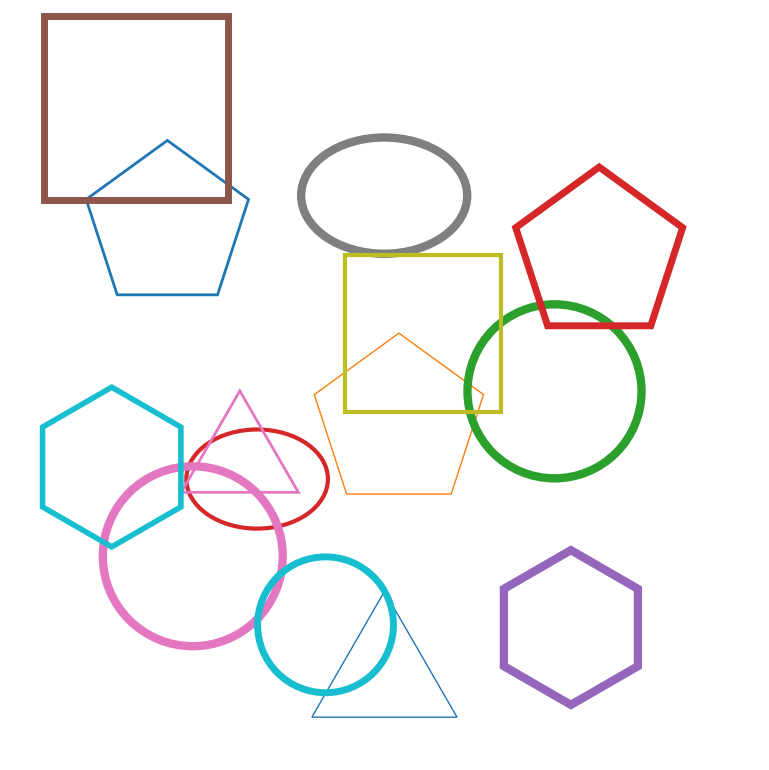[{"shape": "triangle", "thickness": 0.5, "radius": 0.54, "center": [0.499, 0.123]}, {"shape": "pentagon", "thickness": 1, "radius": 0.55, "center": [0.217, 0.707]}, {"shape": "pentagon", "thickness": 0.5, "radius": 0.58, "center": [0.518, 0.452]}, {"shape": "circle", "thickness": 3, "radius": 0.57, "center": [0.72, 0.492]}, {"shape": "pentagon", "thickness": 2.5, "radius": 0.57, "center": [0.778, 0.669]}, {"shape": "oval", "thickness": 1.5, "radius": 0.46, "center": [0.334, 0.378]}, {"shape": "hexagon", "thickness": 3, "radius": 0.5, "center": [0.741, 0.185]}, {"shape": "square", "thickness": 2.5, "radius": 0.6, "center": [0.177, 0.859]}, {"shape": "triangle", "thickness": 1, "radius": 0.44, "center": [0.311, 0.405]}, {"shape": "circle", "thickness": 3, "radius": 0.58, "center": [0.25, 0.278]}, {"shape": "oval", "thickness": 3, "radius": 0.54, "center": [0.499, 0.746]}, {"shape": "square", "thickness": 1.5, "radius": 0.51, "center": [0.549, 0.566]}, {"shape": "circle", "thickness": 2.5, "radius": 0.44, "center": [0.423, 0.189]}, {"shape": "hexagon", "thickness": 2, "radius": 0.52, "center": [0.145, 0.393]}]